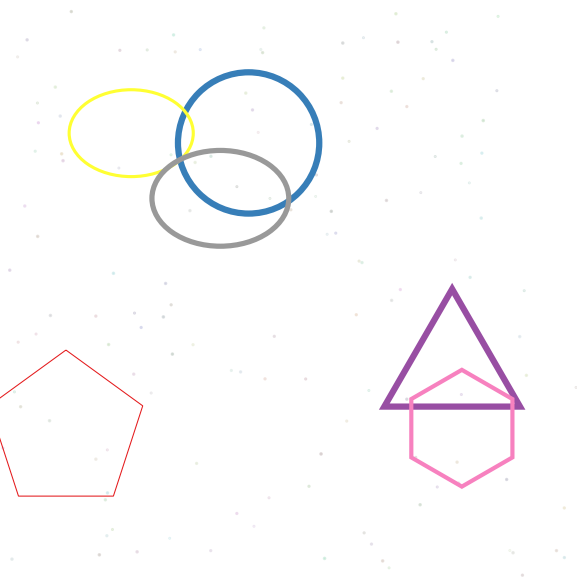[{"shape": "pentagon", "thickness": 0.5, "radius": 0.7, "center": [0.114, 0.253]}, {"shape": "circle", "thickness": 3, "radius": 0.61, "center": [0.43, 0.752]}, {"shape": "triangle", "thickness": 3, "radius": 0.68, "center": [0.783, 0.363]}, {"shape": "oval", "thickness": 1.5, "radius": 0.54, "center": [0.227, 0.769]}, {"shape": "hexagon", "thickness": 2, "radius": 0.51, "center": [0.8, 0.258]}, {"shape": "oval", "thickness": 2.5, "radius": 0.59, "center": [0.382, 0.656]}]